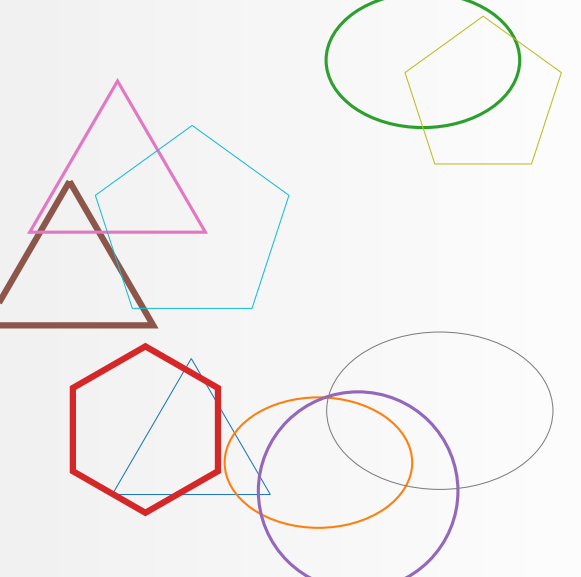[{"shape": "triangle", "thickness": 0.5, "radius": 0.79, "center": [0.329, 0.221]}, {"shape": "oval", "thickness": 1, "radius": 0.81, "center": [0.548, 0.198]}, {"shape": "oval", "thickness": 1.5, "radius": 0.83, "center": [0.728, 0.895]}, {"shape": "hexagon", "thickness": 3, "radius": 0.72, "center": [0.25, 0.255]}, {"shape": "circle", "thickness": 1.5, "radius": 0.86, "center": [0.616, 0.149]}, {"shape": "triangle", "thickness": 3, "radius": 0.83, "center": [0.12, 0.519]}, {"shape": "triangle", "thickness": 1.5, "radius": 0.87, "center": [0.202, 0.684]}, {"shape": "oval", "thickness": 0.5, "radius": 0.97, "center": [0.757, 0.288]}, {"shape": "pentagon", "thickness": 0.5, "radius": 0.71, "center": [0.831, 0.83]}, {"shape": "pentagon", "thickness": 0.5, "radius": 0.88, "center": [0.331, 0.607]}]